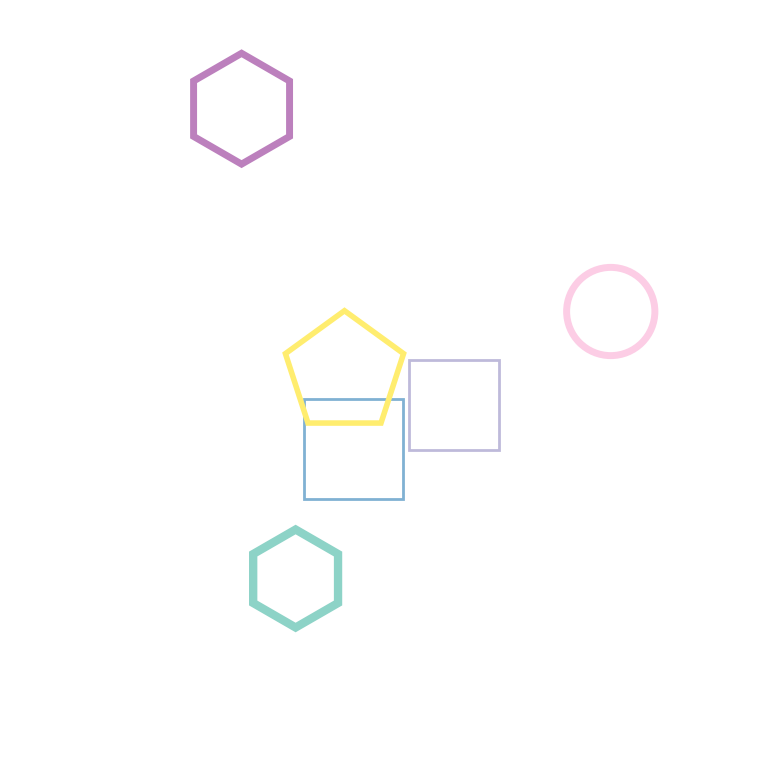[{"shape": "hexagon", "thickness": 3, "radius": 0.32, "center": [0.384, 0.249]}, {"shape": "square", "thickness": 1, "radius": 0.29, "center": [0.59, 0.474]}, {"shape": "square", "thickness": 1, "radius": 0.32, "center": [0.459, 0.417]}, {"shape": "circle", "thickness": 2.5, "radius": 0.29, "center": [0.793, 0.595]}, {"shape": "hexagon", "thickness": 2.5, "radius": 0.36, "center": [0.314, 0.859]}, {"shape": "pentagon", "thickness": 2, "radius": 0.4, "center": [0.447, 0.516]}]